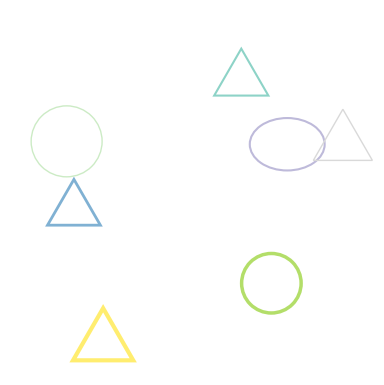[{"shape": "triangle", "thickness": 1.5, "radius": 0.41, "center": [0.627, 0.792]}, {"shape": "oval", "thickness": 1.5, "radius": 0.49, "center": [0.746, 0.625]}, {"shape": "triangle", "thickness": 2, "radius": 0.4, "center": [0.192, 0.455]}, {"shape": "circle", "thickness": 2.5, "radius": 0.39, "center": [0.705, 0.264]}, {"shape": "triangle", "thickness": 1, "radius": 0.44, "center": [0.891, 0.628]}, {"shape": "circle", "thickness": 1, "radius": 0.46, "center": [0.173, 0.633]}, {"shape": "triangle", "thickness": 3, "radius": 0.45, "center": [0.268, 0.109]}]